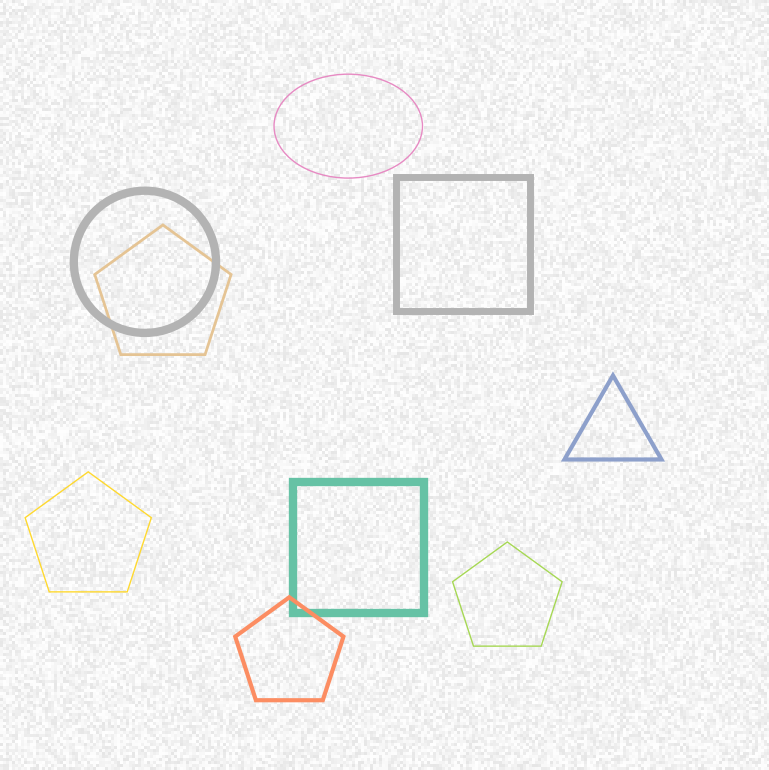[{"shape": "square", "thickness": 3, "radius": 0.43, "center": [0.465, 0.29]}, {"shape": "pentagon", "thickness": 1.5, "radius": 0.37, "center": [0.376, 0.15]}, {"shape": "triangle", "thickness": 1.5, "radius": 0.36, "center": [0.796, 0.44]}, {"shape": "oval", "thickness": 0.5, "radius": 0.48, "center": [0.452, 0.836]}, {"shape": "pentagon", "thickness": 0.5, "radius": 0.37, "center": [0.659, 0.221]}, {"shape": "pentagon", "thickness": 0.5, "radius": 0.43, "center": [0.115, 0.301]}, {"shape": "pentagon", "thickness": 1, "radius": 0.47, "center": [0.212, 0.615]}, {"shape": "square", "thickness": 2.5, "radius": 0.43, "center": [0.602, 0.683]}, {"shape": "circle", "thickness": 3, "radius": 0.46, "center": [0.188, 0.66]}]